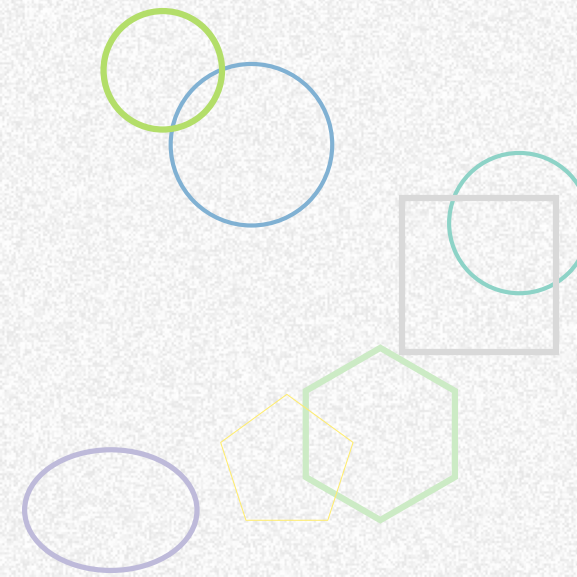[{"shape": "circle", "thickness": 2, "radius": 0.61, "center": [0.899, 0.613]}, {"shape": "oval", "thickness": 2.5, "radius": 0.75, "center": [0.192, 0.116]}, {"shape": "circle", "thickness": 2, "radius": 0.7, "center": [0.435, 0.749]}, {"shape": "circle", "thickness": 3, "radius": 0.51, "center": [0.282, 0.877]}, {"shape": "square", "thickness": 3, "radius": 0.67, "center": [0.83, 0.523]}, {"shape": "hexagon", "thickness": 3, "radius": 0.75, "center": [0.659, 0.248]}, {"shape": "pentagon", "thickness": 0.5, "radius": 0.6, "center": [0.497, 0.196]}]